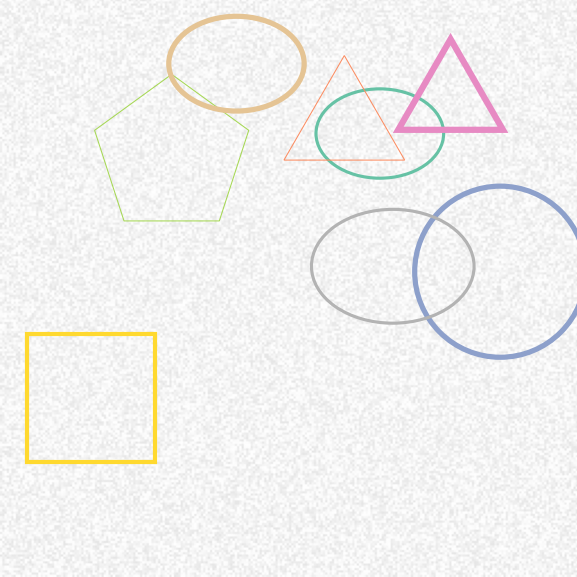[{"shape": "oval", "thickness": 1.5, "radius": 0.55, "center": [0.658, 0.768]}, {"shape": "triangle", "thickness": 0.5, "radius": 0.6, "center": [0.596, 0.782]}, {"shape": "circle", "thickness": 2.5, "radius": 0.74, "center": [0.866, 0.529]}, {"shape": "triangle", "thickness": 3, "radius": 0.52, "center": [0.78, 0.827]}, {"shape": "pentagon", "thickness": 0.5, "radius": 0.7, "center": [0.297, 0.73]}, {"shape": "square", "thickness": 2, "radius": 0.55, "center": [0.158, 0.31]}, {"shape": "oval", "thickness": 2.5, "radius": 0.59, "center": [0.409, 0.889]}, {"shape": "oval", "thickness": 1.5, "radius": 0.7, "center": [0.68, 0.538]}]